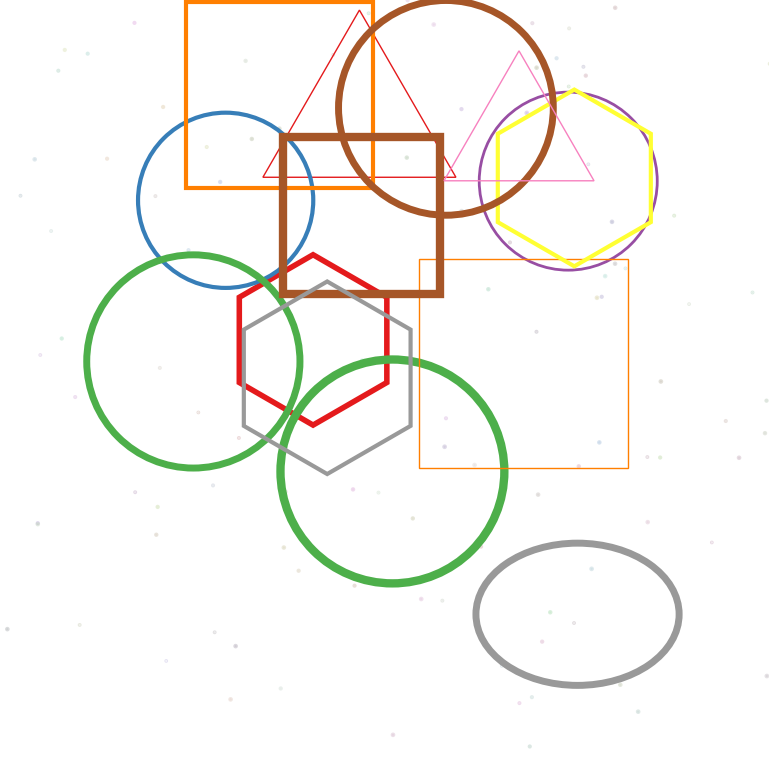[{"shape": "hexagon", "thickness": 2, "radius": 0.55, "center": [0.407, 0.559]}, {"shape": "triangle", "thickness": 0.5, "radius": 0.72, "center": [0.467, 0.842]}, {"shape": "circle", "thickness": 1.5, "radius": 0.57, "center": [0.293, 0.74]}, {"shape": "circle", "thickness": 2.5, "radius": 0.69, "center": [0.251, 0.531]}, {"shape": "circle", "thickness": 3, "radius": 0.73, "center": [0.51, 0.388]}, {"shape": "circle", "thickness": 1, "radius": 0.58, "center": [0.738, 0.765]}, {"shape": "square", "thickness": 0.5, "radius": 0.68, "center": [0.68, 0.528]}, {"shape": "square", "thickness": 1.5, "radius": 0.61, "center": [0.363, 0.877]}, {"shape": "hexagon", "thickness": 1.5, "radius": 0.57, "center": [0.746, 0.769]}, {"shape": "circle", "thickness": 2.5, "radius": 0.7, "center": [0.579, 0.86]}, {"shape": "square", "thickness": 3, "radius": 0.51, "center": [0.469, 0.72]}, {"shape": "triangle", "thickness": 0.5, "radius": 0.56, "center": [0.674, 0.821]}, {"shape": "oval", "thickness": 2.5, "radius": 0.66, "center": [0.75, 0.202]}, {"shape": "hexagon", "thickness": 1.5, "radius": 0.63, "center": [0.425, 0.509]}]